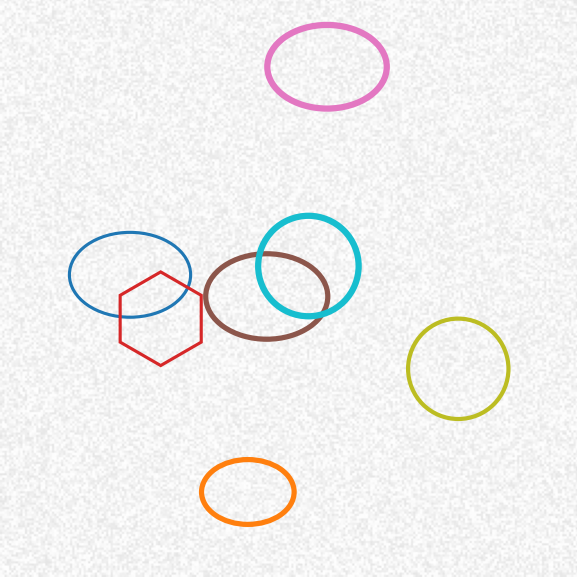[{"shape": "oval", "thickness": 1.5, "radius": 0.52, "center": [0.225, 0.523]}, {"shape": "oval", "thickness": 2.5, "radius": 0.4, "center": [0.429, 0.147]}, {"shape": "hexagon", "thickness": 1.5, "radius": 0.41, "center": [0.278, 0.447]}, {"shape": "oval", "thickness": 2.5, "radius": 0.53, "center": [0.462, 0.486]}, {"shape": "oval", "thickness": 3, "radius": 0.52, "center": [0.566, 0.884]}, {"shape": "circle", "thickness": 2, "radius": 0.43, "center": [0.794, 0.36]}, {"shape": "circle", "thickness": 3, "radius": 0.43, "center": [0.534, 0.538]}]